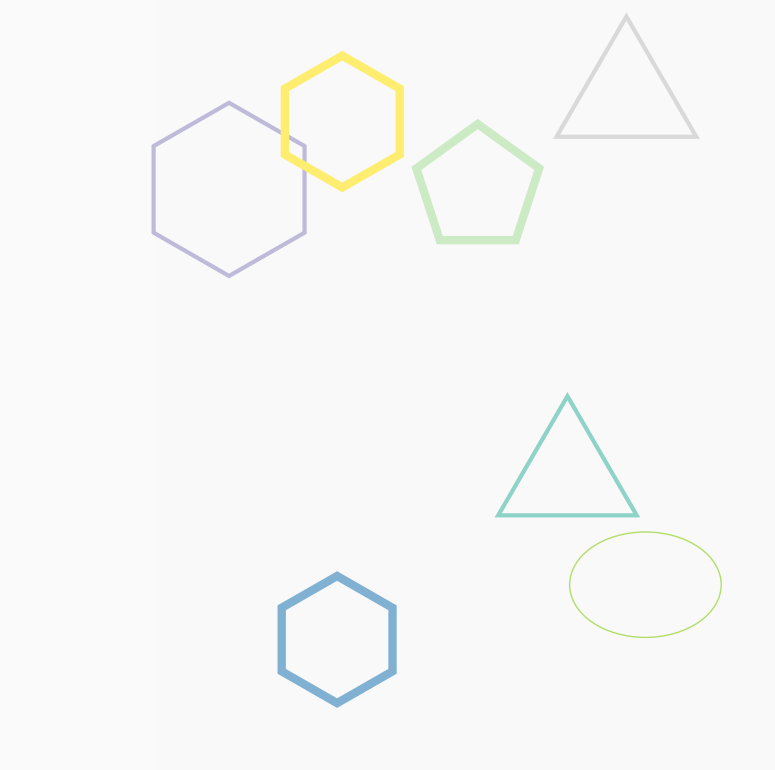[{"shape": "triangle", "thickness": 1.5, "radius": 0.52, "center": [0.732, 0.382]}, {"shape": "hexagon", "thickness": 1.5, "radius": 0.56, "center": [0.296, 0.754]}, {"shape": "hexagon", "thickness": 3, "radius": 0.41, "center": [0.435, 0.169]}, {"shape": "oval", "thickness": 0.5, "radius": 0.49, "center": [0.833, 0.241]}, {"shape": "triangle", "thickness": 1.5, "radius": 0.52, "center": [0.808, 0.874]}, {"shape": "pentagon", "thickness": 3, "radius": 0.42, "center": [0.616, 0.756]}, {"shape": "hexagon", "thickness": 3, "radius": 0.43, "center": [0.442, 0.842]}]